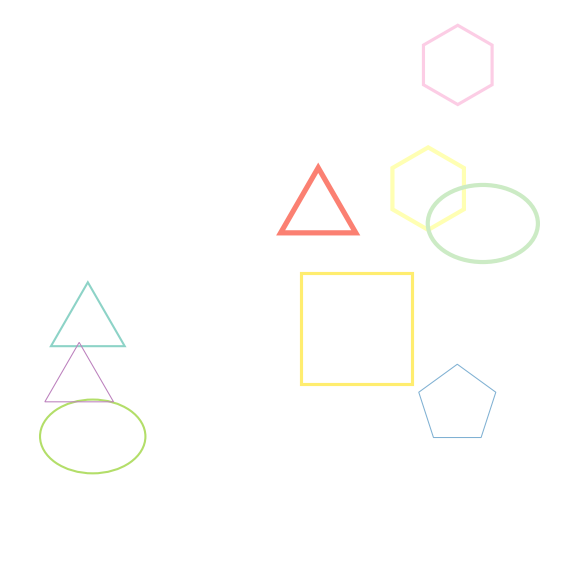[{"shape": "triangle", "thickness": 1, "radius": 0.37, "center": [0.152, 0.437]}, {"shape": "hexagon", "thickness": 2, "radius": 0.36, "center": [0.741, 0.672]}, {"shape": "triangle", "thickness": 2.5, "radius": 0.38, "center": [0.551, 0.634]}, {"shape": "pentagon", "thickness": 0.5, "radius": 0.35, "center": [0.792, 0.298]}, {"shape": "oval", "thickness": 1, "radius": 0.46, "center": [0.161, 0.243]}, {"shape": "hexagon", "thickness": 1.5, "radius": 0.34, "center": [0.793, 0.887]}, {"shape": "triangle", "thickness": 0.5, "radius": 0.34, "center": [0.137, 0.338]}, {"shape": "oval", "thickness": 2, "radius": 0.48, "center": [0.836, 0.612]}, {"shape": "square", "thickness": 1.5, "radius": 0.48, "center": [0.617, 0.43]}]